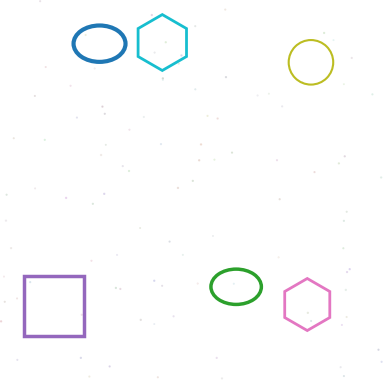[{"shape": "oval", "thickness": 3, "radius": 0.34, "center": [0.259, 0.887]}, {"shape": "oval", "thickness": 2.5, "radius": 0.33, "center": [0.613, 0.255]}, {"shape": "square", "thickness": 2.5, "radius": 0.39, "center": [0.14, 0.205]}, {"shape": "hexagon", "thickness": 2, "radius": 0.34, "center": [0.798, 0.209]}, {"shape": "circle", "thickness": 1.5, "radius": 0.29, "center": [0.808, 0.838]}, {"shape": "hexagon", "thickness": 2, "radius": 0.36, "center": [0.422, 0.89]}]